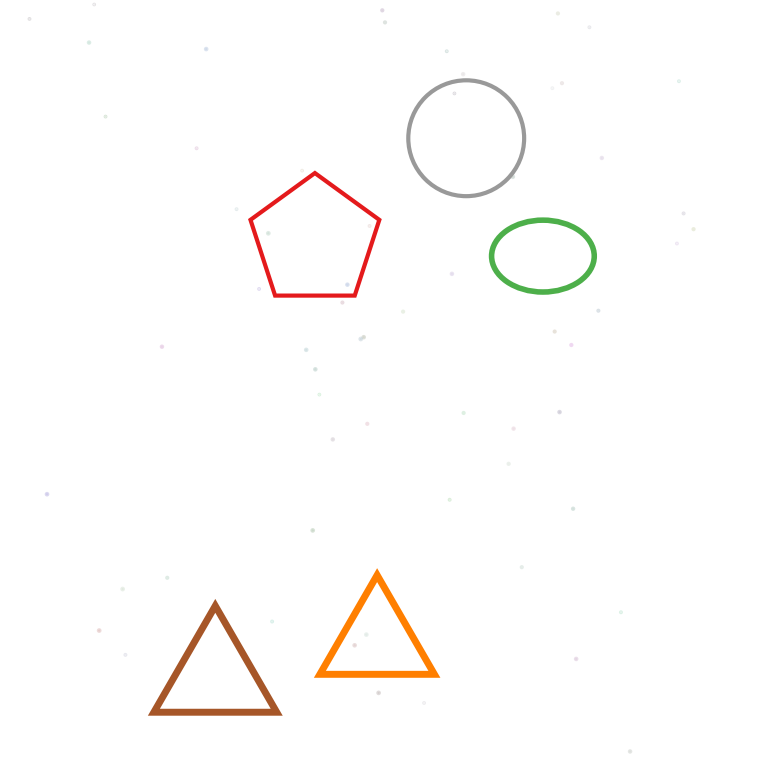[{"shape": "pentagon", "thickness": 1.5, "radius": 0.44, "center": [0.409, 0.687]}, {"shape": "oval", "thickness": 2, "radius": 0.33, "center": [0.705, 0.667]}, {"shape": "triangle", "thickness": 2.5, "radius": 0.43, "center": [0.49, 0.167]}, {"shape": "triangle", "thickness": 2.5, "radius": 0.46, "center": [0.28, 0.121]}, {"shape": "circle", "thickness": 1.5, "radius": 0.38, "center": [0.605, 0.82]}]